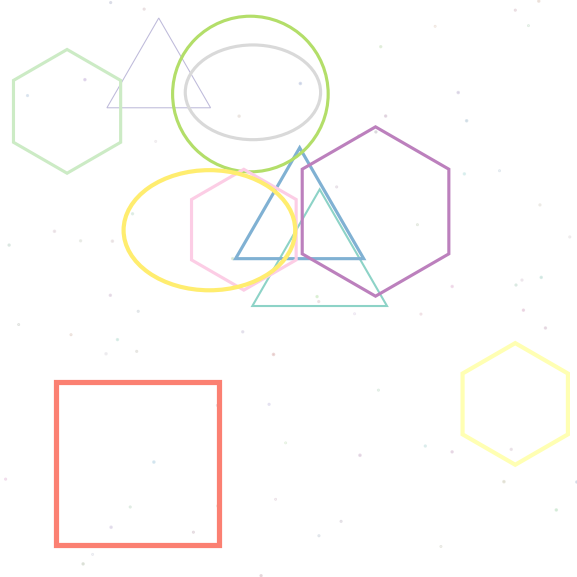[{"shape": "triangle", "thickness": 1, "radius": 0.67, "center": [0.554, 0.537]}, {"shape": "hexagon", "thickness": 2, "radius": 0.53, "center": [0.892, 0.3]}, {"shape": "triangle", "thickness": 0.5, "radius": 0.52, "center": [0.275, 0.864]}, {"shape": "square", "thickness": 2.5, "radius": 0.7, "center": [0.238, 0.197]}, {"shape": "triangle", "thickness": 1.5, "radius": 0.64, "center": [0.519, 0.615]}, {"shape": "circle", "thickness": 1.5, "radius": 0.67, "center": [0.434, 0.836]}, {"shape": "hexagon", "thickness": 1.5, "radius": 0.52, "center": [0.422, 0.601]}, {"shape": "oval", "thickness": 1.5, "radius": 0.59, "center": [0.438, 0.839]}, {"shape": "hexagon", "thickness": 1.5, "radius": 0.73, "center": [0.65, 0.633]}, {"shape": "hexagon", "thickness": 1.5, "radius": 0.54, "center": [0.116, 0.806]}, {"shape": "oval", "thickness": 2, "radius": 0.74, "center": [0.363, 0.6]}]